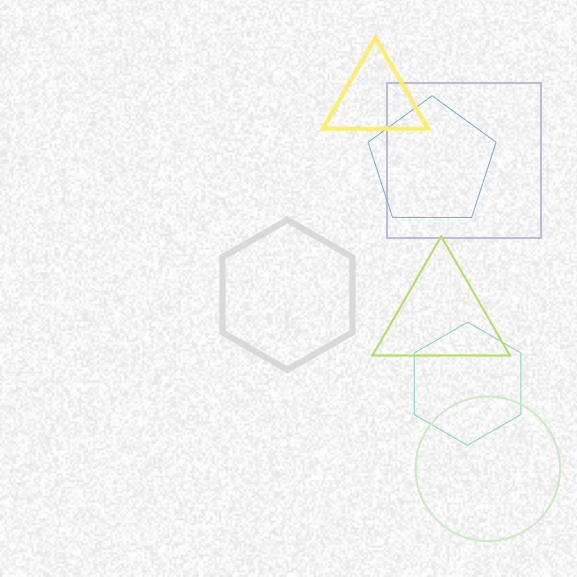[{"shape": "hexagon", "thickness": 0.5, "radius": 0.53, "center": [0.81, 0.335]}, {"shape": "square", "thickness": 1, "radius": 0.67, "center": [0.803, 0.721]}, {"shape": "pentagon", "thickness": 0.5, "radius": 0.58, "center": [0.748, 0.717]}, {"shape": "triangle", "thickness": 1, "radius": 0.69, "center": [0.764, 0.452]}, {"shape": "hexagon", "thickness": 3, "radius": 0.65, "center": [0.498, 0.489]}, {"shape": "circle", "thickness": 1, "radius": 0.63, "center": [0.845, 0.187]}, {"shape": "triangle", "thickness": 2, "radius": 0.53, "center": [0.65, 0.829]}]